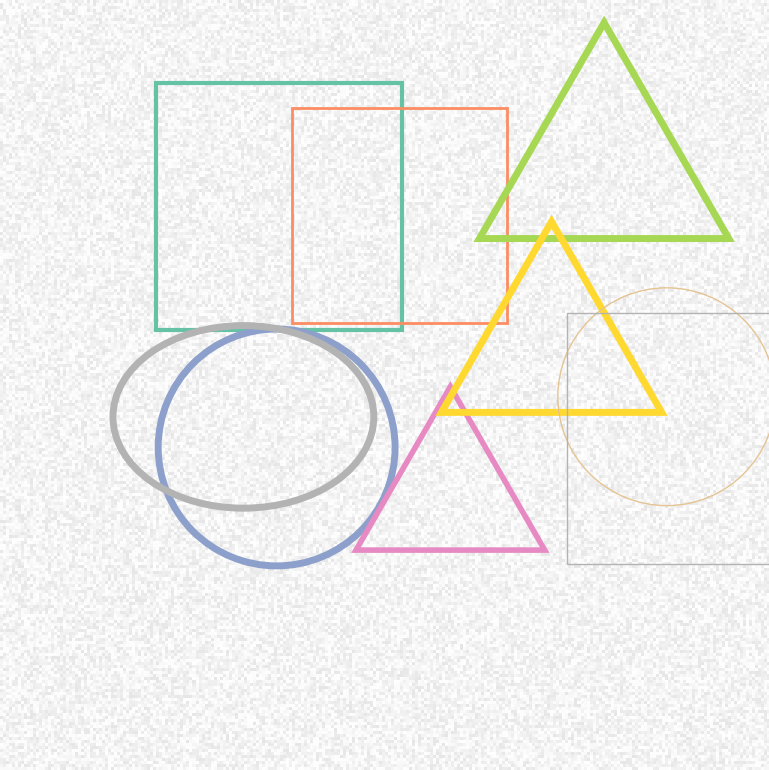[{"shape": "square", "thickness": 1.5, "radius": 0.8, "center": [0.362, 0.732]}, {"shape": "square", "thickness": 1, "radius": 0.7, "center": [0.519, 0.72]}, {"shape": "circle", "thickness": 2.5, "radius": 0.77, "center": [0.359, 0.419]}, {"shape": "triangle", "thickness": 2, "radius": 0.71, "center": [0.585, 0.356]}, {"shape": "triangle", "thickness": 2.5, "radius": 0.93, "center": [0.785, 0.784]}, {"shape": "triangle", "thickness": 2.5, "radius": 0.83, "center": [0.716, 0.547]}, {"shape": "circle", "thickness": 0.5, "radius": 0.71, "center": [0.866, 0.485]}, {"shape": "oval", "thickness": 2.5, "radius": 0.85, "center": [0.316, 0.459]}, {"shape": "square", "thickness": 0.5, "radius": 0.81, "center": [0.9, 0.43]}]